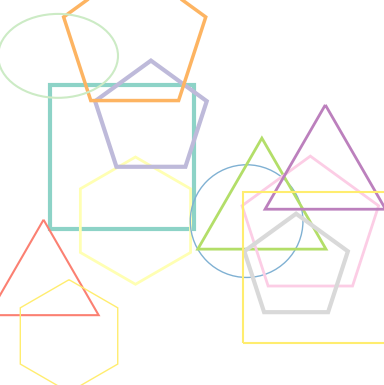[{"shape": "square", "thickness": 3, "radius": 0.93, "center": [0.317, 0.592]}, {"shape": "hexagon", "thickness": 2, "radius": 0.83, "center": [0.352, 0.427]}, {"shape": "pentagon", "thickness": 3, "radius": 0.76, "center": [0.392, 0.69]}, {"shape": "triangle", "thickness": 1.5, "radius": 0.83, "center": [0.113, 0.264]}, {"shape": "circle", "thickness": 1, "radius": 0.73, "center": [0.641, 0.426]}, {"shape": "pentagon", "thickness": 2.5, "radius": 0.97, "center": [0.35, 0.896]}, {"shape": "triangle", "thickness": 2, "radius": 0.96, "center": [0.68, 0.449]}, {"shape": "pentagon", "thickness": 2, "radius": 0.93, "center": [0.806, 0.408]}, {"shape": "pentagon", "thickness": 3, "radius": 0.71, "center": [0.769, 0.304]}, {"shape": "triangle", "thickness": 2, "radius": 0.9, "center": [0.845, 0.547]}, {"shape": "oval", "thickness": 1.5, "radius": 0.78, "center": [0.151, 0.855]}, {"shape": "hexagon", "thickness": 1, "radius": 0.73, "center": [0.179, 0.127]}, {"shape": "square", "thickness": 1.5, "radius": 0.98, "center": [0.828, 0.305]}]